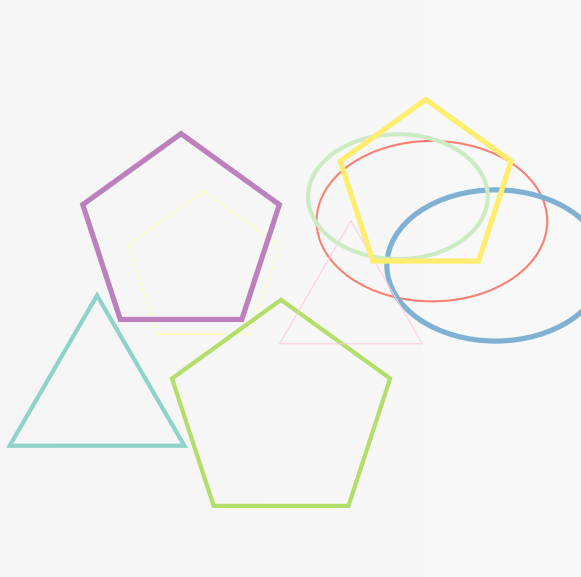[{"shape": "triangle", "thickness": 2, "radius": 0.87, "center": [0.167, 0.314]}, {"shape": "pentagon", "thickness": 0.5, "radius": 0.69, "center": [0.351, 0.531]}, {"shape": "oval", "thickness": 1, "radius": 0.99, "center": [0.743, 0.616]}, {"shape": "oval", "thickness": 2.5, "radius": 0.94, "center": [0.853, 0.539]}, {"shape": "pentagon", "thickness": 2, "radius": 0.99, "center": [0.484, 0.283]}, {"shape": "triangle", "thickness": 0.5, "radius": 0.71, "center": [0.604, 0.475]}, {"shape": "pentagon", "thickness": 2.5, "radius": 0.89, "center": [0.311, 0.59]}, {"shape": "oval", "thickness": 2, "radius": 0.77, "center": [0.685, 0.659]}, {"shape": "pentagon", "thickness": 2.5, "radius": 0.77, "center": [0.732, 0.672]}]